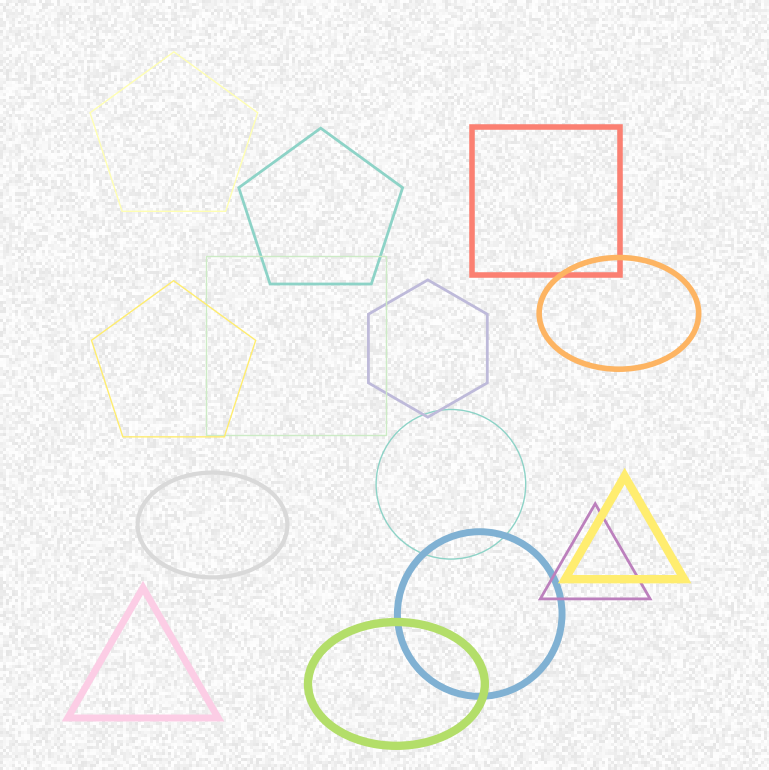[{"shape": "circle", "thickness": 0.5, "radius": 0.49, "center": [0.586, 0.371]}, {"shape": "pentagon", "thickness": 1, "radius": 0.56, "center": [0.416, 0.722]}, {"shape": "pentagon", "thickness": 0.5, "radius": 0.57, "center": [0.226, 0.818]}, {"shape": "hexagon", "thickness": 1, "radius": 0.45, "center": [0.556, 0.547]}, {"shape": "square", "thickness": 2, "radius": 0.48, "center": [0.709, 0.739]}, {"shape": "circle", "thickness": 2.5, "radius": 0.53, "center": [0.623, 0.203]}, {"shape": "oval", "thickness": 2, "radius": 0.52, "center": [0.804, 0.593]}, {"shape": "oval", "thickness": 3, "radius": 0.57, "center": [0.515, 0.112]}, {"shape": "triangle", "thickness": 2.5, "radius": 0.56, "center": [0.186, 0.124]}, {"shape": "oval", "thickness": 1.5, "radius": 0.49, "center": [0.276, 0.318]}, {"shape": "triangle", "thickness": 1, "radius": 0.41, "center": [0.773, 0.263]}, {"shape": "square", "thickness": 0.5, "radius": 0.58, "center": [0.384, 0.552]}, {"shape": "triangle", "thickness": 3, "radius": 0.45, "center": [0.811, 0.292]}, {"shape": "pentagon", "thickness": 0.5, "radius": 0.56, "center": [0.225, 0.523]}]